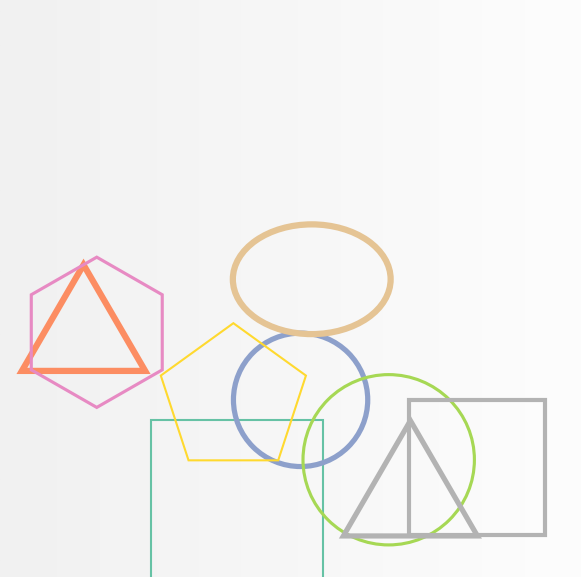[{"shape": "square", "thickness": 1, "radius": 0.74, "center": [0.408, 0.125]}, {"shape": "triangle", "thickness": 3, "radius": 0.61, "center": [0.144, 0.418]}, {"shape": "circle", "thickness": 2.5, "radius": 0.58, "center": [0.517, 0.307]}, {"shape": "hexagon", "thickness": 1.5, "radius": 0.65, "center": [0.166, 0.424]}, {"shape": "circle", "thickness": 1.5, "radius": 0.74, "center": [0.669, 0.203]}, {"shape": "pentagon", "thickness": 1, "radius": 0.66, "center": [0.402, 0.308]}, {"shape": "oval", "thickness": 3, "radius": 0.68, "center": [0.536, 0.516]}, {"shape": "triangle", "thickness": 2.5, "radius": 0.67, "center": [0.706, 0.138]}, {"shape": "square", "thickness": 2, "radius": 0.59, "center": [0.82, 0.19]}]